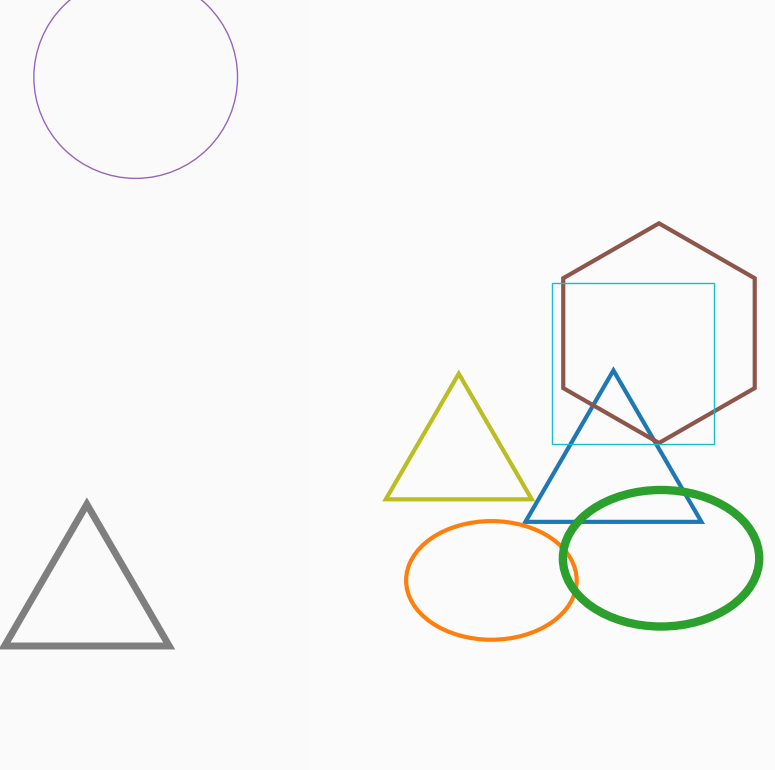[{"shape": "triangle", "thickness": 1.5, "radius": 0.66, "center": [0.792, 0.388]}, {"shape": "oval", "thickness": 1.5, "radius": 0.55, "center": [0.634, 0.246]}, {"shape": "oval", "thickness": 3, "radius": 0.63, "center": [0.853, 0.275]}, {"shape": "circle", "thickness": 0.5, "radius": 0.66, "center": [0.175, 0.9]}, {"shape": "hexagon", "thickness": 1.5, "radius": 0.71, "center": [0.85, 0.567]}, {"shape": "triangle", "thickness": 2.5, "radius": 0.61, "center": [0.112, 0.222]}, {"shape": "triangle", "thickness": 1.5, "radius": 0.54, "center": [0.592, 0.406]}, {"shape": "square", "thickness": 0.5, "radius": 0.52, "center": [0.817, 0.527]}]